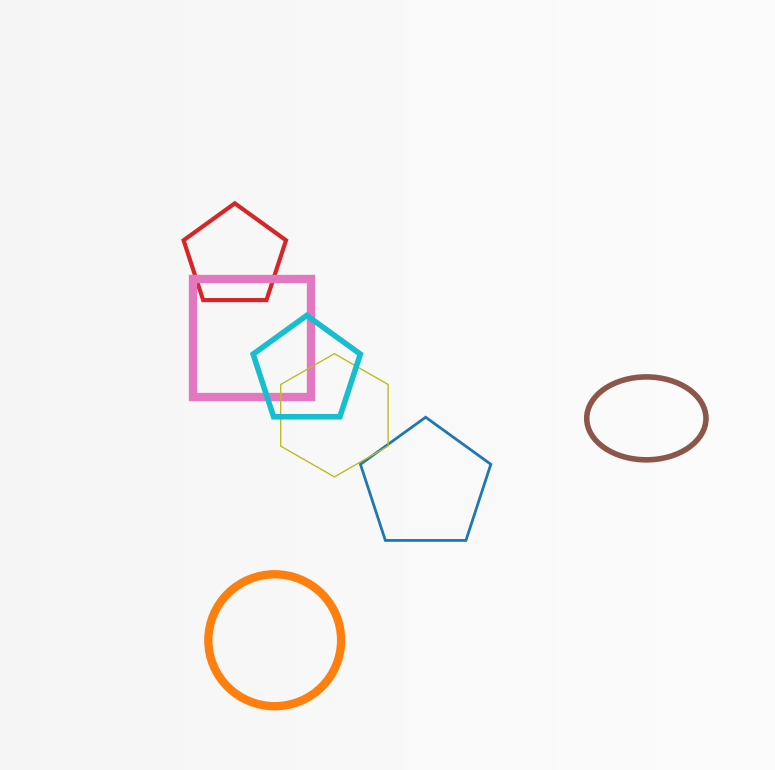[{"shape": "pentagon", "thickness": 1, "radius": 0.44, "center": [0.549, 0.37]}, {"shape": "circle", "thickness": 3, "radius": 0.43, "center": [0.354, 0.169]}, {"shape": "pentagon", "thickness": 1.5, "radius": 0.35, "center": [0.303, 0.666]}, {"shape": "oval", "thickness": 2, "radius": 0.38, "center": [0.834, 0.457]}, {"shape": "square", "thickness": 3, "radius": 0.38, "center": [0.325, 0.561]}, {"shape": "hexagon", "thickness": 0.5, "radius": 0.4, "center": [0.431, 0.461]}, {"shape": "pentagon", "thickness": 2, "radius": 0.36, "center": [0.396, 0.518]}]